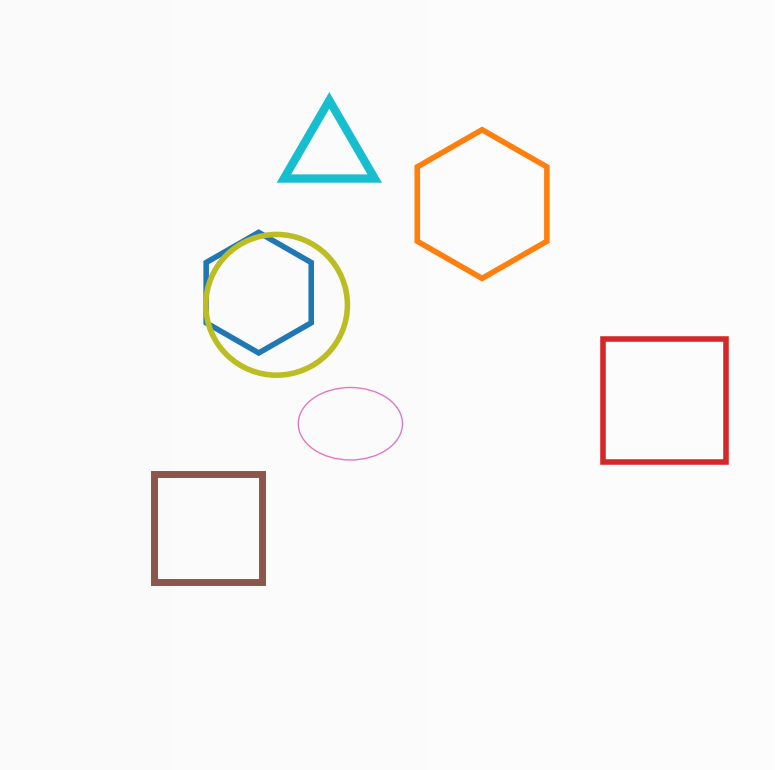[{"shape": "hexagon", "thickness": 2, "radius": 0.39, "center": [0.334, 0.62]}, {"shape": "hexagon", "thickness": 2, "radius": 0.48, "center": [0.622, 0.735]}, {"shape": "square", "thickness": 2, "radius": 0.4, "center": [0.857, 0.48]}, {"shape": "square", "thickness": 2.5, "radius": 0.35, "center": [0.268, 0.314]}, {"shape": "oval", "thickness": 0.5, "radius": 0.34, "center": [0.452, 0.45]}, {"shape": "circle", "thickness": 2, "radius": 0.46, "center": [0.357, 0.604]}, {"shape": "triangle", "thickness": 3, "radius": 0.34, "center": [0.425, 0.802]}]